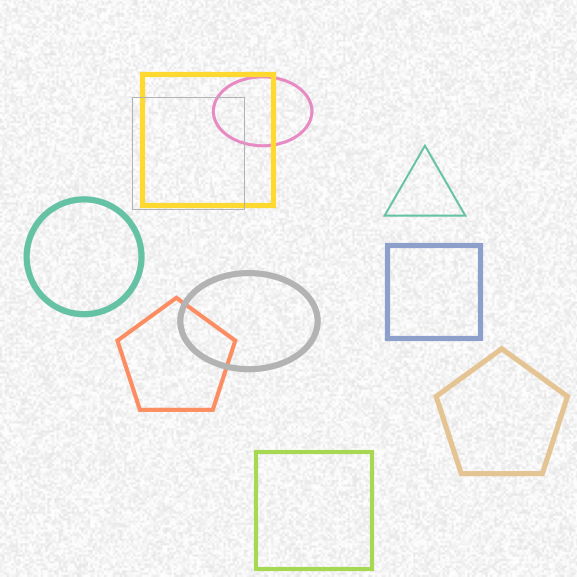[{"shape": "circle", "thickness": 3, "radius": 0.5, "center": [0.146, 0.554]}, {"shape": "triangle", "thickness": 1, "radius": 0.4, "center": [0.736, 0.666]}, {"shape": "pentagon", "thickness": 2, "radius": 0.54, "center": [0.305, 0.376]}, {"shape": "square", "thickness": 2.5, "radius": 0.4, "center": [0.751, 0.494]}, {"shape": "oval", "thickness": 1.5, "radius": 0.43, "center": [0.455, 0.806]}, {"shape": "square", "thickness": 2, "radius": 0.5, "center": [0.544, 0.115]}, {"shape": "square", "thickness": 2.5, "radius": 0.57, "center": [0.359, 0.757]}, {"shape": "pentagon", "thickness": 2.5, "radius": 0.6, "center": [0.869, 0.276]}, {"shape": "square", "thickness": 0.5, "radius": 0.49, "center": [0.326, 0.734]}, {"shape": "oval", "thickness": 3, "radius": 0.59, "center": [0.431, 0.443]}]